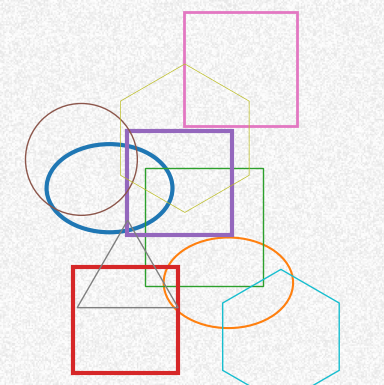[{"shape": "oval", "thickness": 3, "radius": 0.82, "center": [0.284, 0.511]}, {"shape": "oval", "thickness": 1.5, "radius": 0.84, "center": [0.593, 0.265]}, {"shape": "square", "thickness": 1, "radius": 0.77, "center": [0.53, 0.411]}, {"shape": "square", "thickness": 3, "radius": 0.69, "center": [0.326, 0.169]}, {"shape": "square", "thickness": 3, "radius": 0.68, "center": [0.466, 0.524]}, {"shape": "circle", "thickness": 1, "radius": 0.73, "center": [0.211, 0.586]}, {"shape": "square", "thickness": 2, "radius": 0.74, "center": [0.625, 0.82]}, {"shape": "triangle", "thickness": 1, "radius": 0.76, "center": [0.332, 0.277]}, {"shape": "hexagon", "thickness": 0.5, "radius": 0.96, "center": [0.48, 0.641]}, {"shape": "hexagon", "thickness": 1, "radius": 0.87, "center": [0.73, 0.125]}]